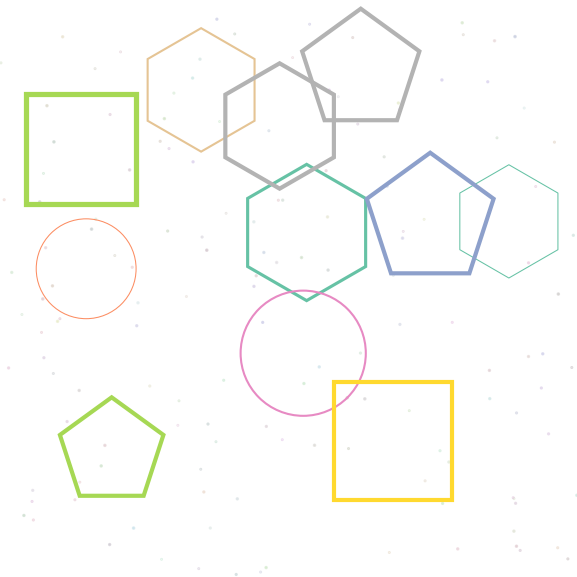[{"shape": "hexagon", "thickness": 0.5, "radius": 0.49, "center": [0.881, 0.616]}, {"shape": "hexagon", "thickness": 1.5, "radius": 0.59, "center": [0.531, 0.597]}, {"shape": "circle", "thickness": 0.5, "radius": 0.43, "center": [0.149, 0.534]}, {"shape": "pentagon", "thickness": 2, "radius": 0.58, "center": [0.745, 0.619]}, {"shape": "circle", "thickness": 1, "radius": 0.54, "center": [0.525, 0.387]}, {"shape": "square", "thickness": 2.5, "radius": 0.48, "center": [0.141, 0.741]}, {"shape": "pentagon", "thickness": 2, "radius": 0.47, "center": [0.193, 0.217]}, {"shape": "square", "thickness": 2, "radius": 0.51, "center": [0.68, 0.236]}, {"shape": "hexagon", "thickness": 1, "radius": 0.53, "center": [0.348, 0.843]}, {"shape": "hexagon", "thickness": 2, "radius": 0.54, "center": [0.484, 0.781]}, {"shape": "pentagon", "thickness": 2, "radius": 0.53, "center": [0.625, 0.877]}]